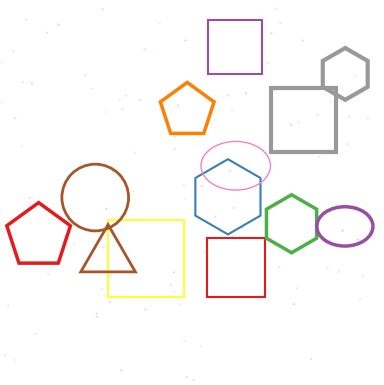[{"shape": "square", "thickness": 1.5, "radius": 0.38, "center": [0.613, 0.305]}, {"shape": "pentagon", "thickness": 2.5, "radius": 0.43, "center": [0.1, 0.387]}, {"shape": "hexagon", "thickness": 1.5, "radius": 0.49, "center": [0.592, 0.489]}, {"shape": "hexagon", "thickness": 2.5, "radius": 0.38, "center": [0.757, 0.419]}, {"shape": "square", "thickness": 1.5, "radius": 0.35, "center": [0.61, 0.878]}, {"shape": "oval", "thickness": 2.5, "radius": 0.36, "center": [0.896, 0.412]}, {"shape": "pentagon", "thickness": 2.5, "radius": 0.37, "center": [0.486, 0.713]}, {"shape": "square", "thickness": 1.5, "radius": 0.5, "center": [0.379, 0.329]}, {"shape": "circle", "thickness": 2, "radius": 0.43, "center": [0.247, 0.487]}, {"shape": "triangle", "thickness": 2, "radius": 0.41, "center": [0.281, 0.335]}, {"shape": "oval", "thickness": 1, "radius": 0.45, "center": [0.612, 0.569]}, {"shape": "hexagon", "thickness": 3, "radius": 0.34, "center": [0.897, 0.808]}, {"shape": "square", "thickness": 3, "radius": 0.42, "center": [0.788, 0.687]}]